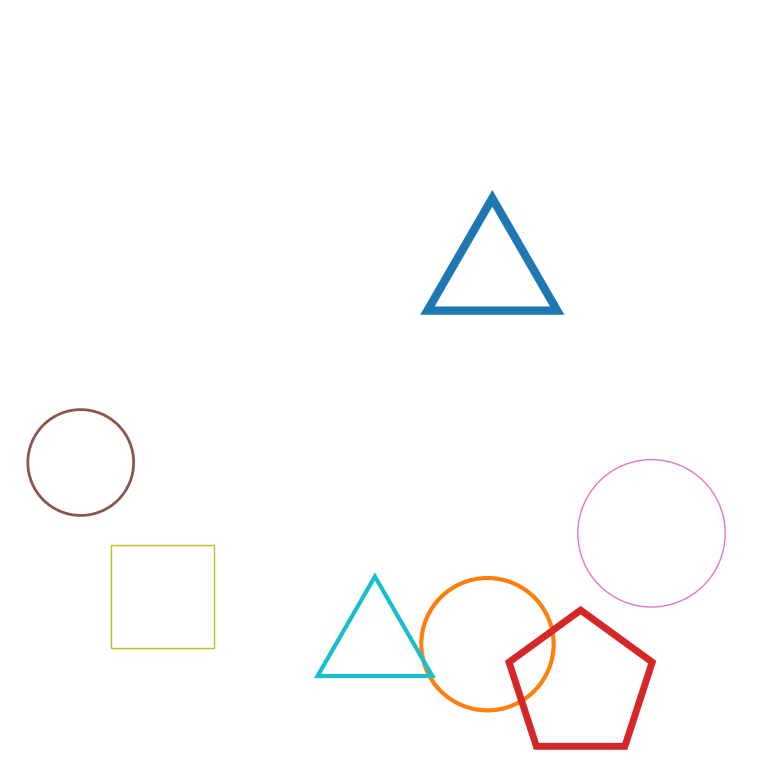[{"shape": "triangle", "thickness": 3, "radius": 0.49, "center": [0.639, 0.645]}, {"shape": "circle", "thickness": 1.5, "radius": 0.43, "center": [0.633, 0.163]}, {"shape": "pentagon", "thickness": 2.5, "radius": 0.49, "center": [0.754, 0.11]}, {"shape": "circle", "thickness": 1, "radius": 0.34, "center": [0.105, 0.399]}, {"shape": "circle", "thickness": 0.5, "radius": 0.48, "center": [0.846, 0.307]}, {"shape": "square", "thickness": 0.5, "radius": 0.34, "center": [0.211, 0.225]}, {"shape": "triangle", "thickness": 1.5, "radius": 0.43, "center": [0.487, 0.165]}]